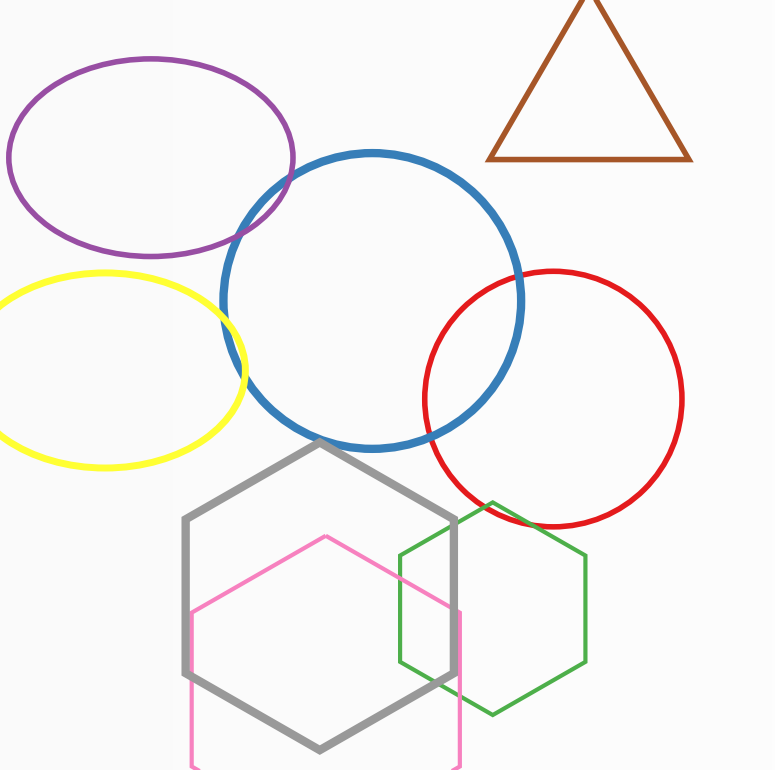[{"shape": "circle", "thickness": 2, "radius": 0.83, "center": [0.714, 0.482]}, {"shape": "circle", "thickness": 3, "radius": 0.96, "center": [0.48, 0.609]}, {"shape": "hexagon", "thickness": 1.5, "radius": 0.69, "center": [0.636, 0.209]}, {"shape": "oval", "thickness": 2, "radius": 0.92, "center": [0.195, 0.795]}, {"shape": "oval", "thickness": 2.5, "radius": 0.9, "center": [0.136, 0.519]}, {"shape": "triangle", "thickness": 2, "radius": 0.74, "center": [0.76, 0.867]}, {"shape": "hexagon", "thickness": 1.5, "radius": 1.0, "center": [0.42, 0.104]}, {"shape": "hexagon", "thickness": 3, "radius": 1.0, "center": [0.413, 0.226]}]